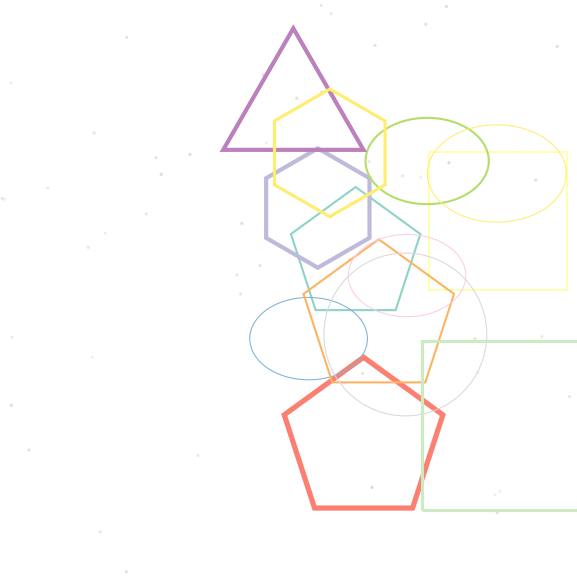[{"shape": "pentagon", "thickness": 1, "radius": 0.59, "center": [0.616, 0.557]}, {"shape": "square", "thickness": 1, "radius": 0.6, "center": [0.863, 0.617]}, {"shape": "hexagon", "thickness": 2, "radius": 0.52, "center": [0.55, 0.639]}, {"shape": "pentagon", "thickness": 2.5, "radius": 0.72, "center": [0.63, 0.236]}, {"shape": "oval", "thickness": 0.5, "radius": 0.51, "center": [0.534, 0.413]}, {"shape": "pentagon", "thickness": 1, "radius": 0.69, "center": [0.656, 0.448]}, {"shape": "oval", "thickness": 1, "radius": 0.53, "center": [0.74, 0.72]}, {"shape": "oval", "thickness": 0.5, "radius": 0.51, "center": [0.705, 0.522]}, {"shape": "circle", "thickness": 0.5, "radius": 0.7, "center": [0.702, 0.42]}, {"shape": "triangle", "thickness": 2, "radius": 0.7, "center": [0.508, 0.81]}, {"shape": "square", "thickness": 1.5, "radius": 0.73, "center": [0.877, 0.262]}, {"shape": "oval", "thickness": 0.5, "radius": 0.6, "center": [0.86, 0.699]}, {"shape": "hexagon", "thickness": 1.5, "radius": 0.55, "center": [0.571, 0.734]}]